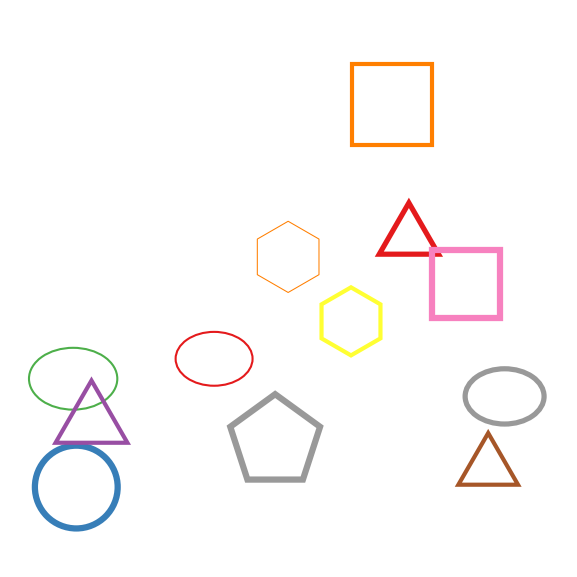[{"shape": "triangle", "thickness": 2.5, "radius": 0.3, "center": [0.708, 0.589]}, {"shape": "oval", "thickness": 1, "radius": 0.33, "center": [0.371, 0.378]}, {"shape": "circle", "thickness": 3, "radius": 0.36, "center": [0.132, 0.156]}, {"shape": "oval", "thickness": 1, "radius": 0.38, "center": [0.127, 0.343]}, {"shape": "triangle", "thickness": 2, "radius": 0.36, "center": [0.158, 0.268]}, {"shape": "hexagon", "thickness": 0.5, "radius": 0.31, "center": [0.499, 0.554]}, {"shape": "square", "thickness": 2, "radius": 0.35, "center": [0.679, 0.818]}, {"shape": "hexagon", "thickness": 2, "radius": 0.29, "center": [0.608, 0.443]}, {"shape": "triangle", "thickness": 2, "radius": 0.3, "center": [0.845, 0.19]}, {"shape": "square", "thickness": 3, "radius": 0.29, "center": [0.807, 0.507]}, {"shape": "pentagon", "thickness": 3, "radius": 0.41, "center": [0.476, 0.235]}, {"shape": "oval", "thickness": 2.5, "radius": 0.34, "center": [0.874, 0.313]}]